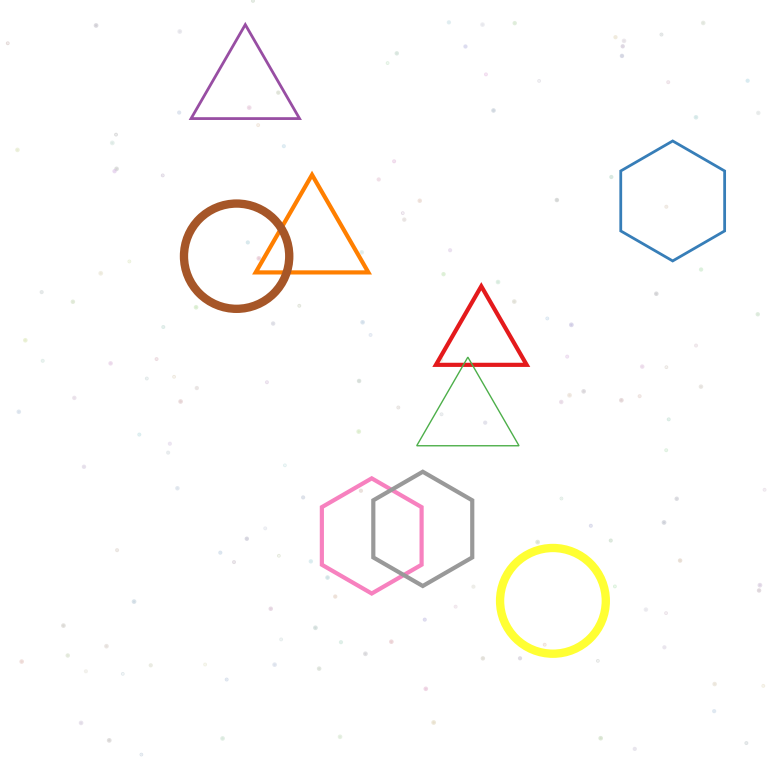[{"shape": "triangle", "thickness": 1.5, "radius": 0.34, "center": [0.625, 0.56]}, {"shape": "hexagon", "thickness": 1, "radius": 0.39, "center": [0.874, 0.739]}, {"shape": "triangle", "thickness": 0.5, "radius": 0.38, "center": [0.608, 0.459]}, {"shape": "triangle", "thickness": 1, "radius": 0.41, "center": [0.319, 0.887]}, {"shape": "triangle", "thickness": 1.5, "radius": 0.42, "center": [0.405, 0.688]}, {"shape": "circle", "thickness": 3, "radius": 0.34, "center": [0.718, 0.22]}, {"shape": "circle", "thickness": 3, "radius": 0.34, "center": [0.307, 0.667]}, {"shape": "hexagon", "thickness": 1.5, "radius": 0.37, "center": [0.483, 0.304]}, {"shape": "hexagon", "thickness": 1.5, "radius": 0.37, "center": [0.549, 0.313]}]